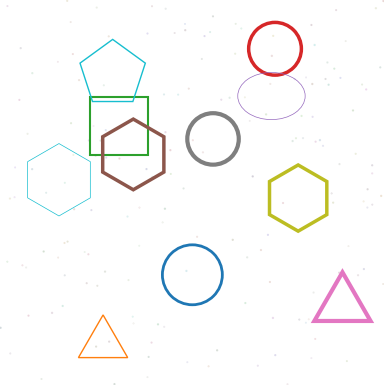[{"shape": "circle", "thickness": 2, "radius": 0.39, "center": [0.5, 0.286]}, {"shape": "triangle", "thickness": 1, "radius": 0.37, "center": [0.268, 0.108]}, {"shape": "square", "thickness": 1.5, "radius": 0.38, "center": [0.31, 0.673]}, {"shape": "circle", "thickness": 2.5, "radius": 0.34, "center": [0.714, 0.873]}, {"shape": "oval", "thickness": 0.5, "radius": 0.44, "center": [0.705, 0.751]}, {"shape": "hexagon", "thickness": 2.5, "radius": 0.46, "center": [0.346, 0.599]}, {"shape": "triangle", "thickness": 3, "radius": 0.42, "center": [0.889, 0.208]}, {"shape": "circle", "thickness": 3, "radius": 0.33, "center": [0.553, 0.639]}, {"shape": "hexagon", "thickness": 2.5, "radius": 0.43, "center": [0.774, 0.486]}, {"shape": "pentagon", "thickness": 1, "radius": 0.45, "center": [0.293, 0.808]}, {"shape": "hexagon", "thickness": 0.5, "radius": 0.47, "center": [0.153, 0.533]}]